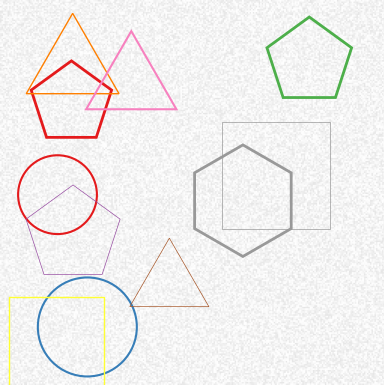[{"shape": "pentagon", "thickness": 2, "radius": 0.55, "center": [0.185, 0.732]}, {"shape": "circle", "thickness": 1.5, "radius": 0.51, "center": [0.149, 0.494]}, {"shape": "circle", "thickness": 1.5, "radius": 0.64, "center": [0.227, 0.151]}, {"shape": "pentagon", "thickness": 2, "radius": 0.58, "center": [0.803, 0.84]}, {"shape": "pentagon", "thickness": 0.5, "radius": 0.64, "center": [0.19, 0.391]}, {"shape": "triangle", "thickness": 1, "radius": 0.7, "center": [0.189, 0.826]}, {"shape": "square", "thickness": 1, "radius": 0.61, "center": [0.147, 0.105]}, {"shape": "triangle", "thickness": 0.5, "radius": 0.59, "center": [0.44, 0.263]}, {"shape": "triangle", "thickness": 1.5, "radius": 0.68, "center": [0.341, 0.784]}, {"shape": "square", "thickness": 0.5, "radius": 0.7, "center": [0.717, 0.543]}, {"shape": "hexagon", "thickness": 2, "radius": 0.72, "center": [0.631, 0.479]}]